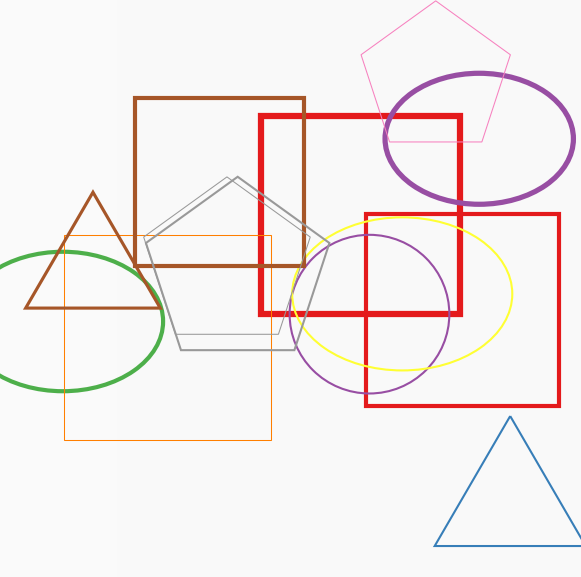[{"shape": "square", "thickness": 3, "radius": 0.86, "center": [0.62, 0.627]}, {"shape": "square", "thickness": 2, "radius": 0.83, "center": [0.795, 0.462]}, {"shape": "triangle", "thickness": 1, "radius": 0.75, "center": [0.878, 0.129]}, {"shape": "oval", "thickness": 2, "radius": 0.86, "center": [0.108, 0.442]}, {"shape": "oval", "thickness": 2.5, "radius": 0.81, "center": [0.824, 0.759]}, {"shape": "circle", "thickness": 1, "radius": 0.69, "center": [0.636, 0.455]}, {"shape": "square", "thickness": 0.5, "radius": 0.89, "center": [0.288, 0.414]}, {"shape": "oval", "thickness": 1, "radius": 0.95, "center": [0.692, 0.49]}, {"shape": "triangle", "thickness": 1.5, "radius": 0.67, "center": [0.16, 0.533]}, {"shape": "square", "thickness": 2, "radius": 0.73, "center": [0.378, 0.684]}, {"shape": "pentagon", "thickness": 0.5, "radius": 0.68, "center": [0.75, 0.863]}, {"shape": "pentagon", "thickness": 1, "radius": 0.83, "center": [0.409, 0.527]}, {"shape": "pentagon", "thickness": 0.5, "radius": 0.75, "center": [0.39, 0.542]}]